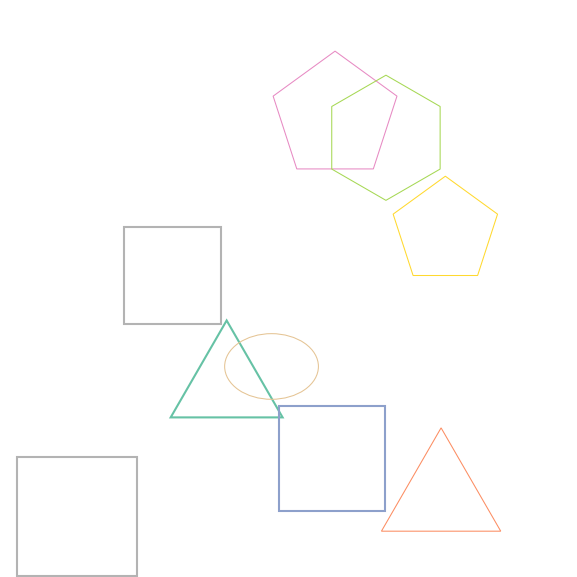[{"shape": "triangle", "thickness": 1, "radius": 0.56, "center": [0.392, 0.332]}, {"shape": "triangle", "thickness": 0.5, "radius": 0.6, "center": [0.764, 0.139]}, {"shape": "square", "thickness": 1, "radius": 0.46, "center": [0.575, 0.205]}, {"shape": "pentagon", "thickness": 0.5, "radius": 0.56, "center": [0.58, 0.798]}, {"shape": "hexagon", "thickness": 0.5, "radius": 0.54, "center": [0.668, 0.761]}, {"shape": "pentagon", "thickness": 0.5, "radius": 0.48, "center": [0.771, 0.599]}, {"shape": "oval", "thickness": 0.5, "radius": 0.41, "center": [0.47, 0.365]}, {"shape": "square", "thickness": 1, "radius": 0.42, "center": [0.299, 0.522]}, {"shape": "square", "thickness": 1, "radius": 0.52, "center": [0.133, 0.105]}]